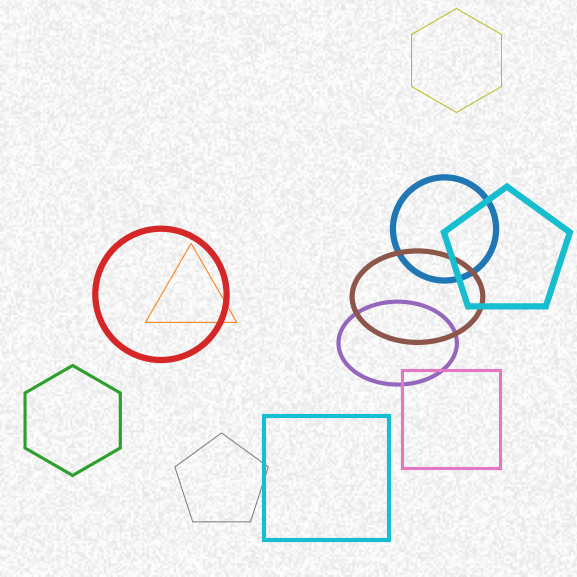[{"shape": "circle", "thickness": 3, "radius": 0.45, "center": [0.77, 0.603]}, {"shape": "triangle", "thickness": 0.5, "radius": 0.46, "center": [0.331, 0.487]}, {"shape": "hexagon", "thickness": 1.5, "radius": 0.48, "center": [0.126, 0.271]}, {"shape": "circle", "thickness": 3, "radius": 0.57, "center": [0.279, 0.489]}, {"shape": "oval", "thickness": 2, "radius": 0.51, "center": [0.689, 0.405]}, {"shape": "oval", "thickness": 2.5, "radius": 0.57, "center": [0.723, 0.485]}, {"shape": "square", "thickness": 1.5, "radius": 0.42, "center": [0.781, 0.274]}, {"shape": "pentagon", "thickness": 0.5, "radius": 0.43, "center": [0.384, 0.164]}, {"shape": "hexagon", "thickness": 0.5, "radius": 0.45, "center": [0.791, 0.894]}, {"shape": "pentagon", "thickness": 3, "radius": 0.57, "center": [0.878, 0.561]}, {"shape": "square", "thickness": 2, "radius": 0.54, "center": [0.565, 0.172]}]